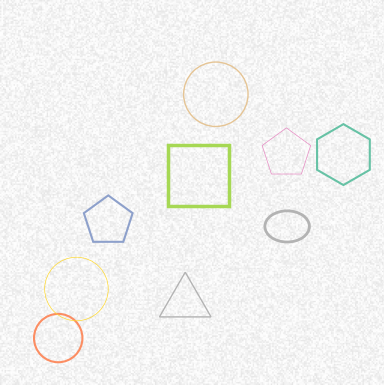[{"shape": "hexagon", "thickness": 1.5, "radius": 0.4, "center": [0.892, 0.598]}, {"shape": "circle", "thickness": 1.5, "radius": 0.31, "center": [0.151, 0.122]}, {"shape": "pentagon", "thickness": 1.5, "radius": 0.33, "center": [0.281, 0.426]}, {"shape": "pentagon", "thickness": 0.5, "radius": 0.33, "center": [0.744, 0.602]}, {"shape": "square", "thickness": 2.5, "radius": 0.4, "center": [0.516, 0.545]}, {"shape": "circle", "thickness": 0.5, "radius": 0.41, "center": [0.199, 0.249]}, {"shape": "circle", "thickness": 1, "radius": 0.42, "center": [0.561, 0.755]}, {"shape": "oval", "thickness": 2, "radius": 0.29, "center": [0.746, 0.412]}, {"shape": "triangle", "thickness": 1, "radius": 0.39, "center": [0.481, 0.216]}]